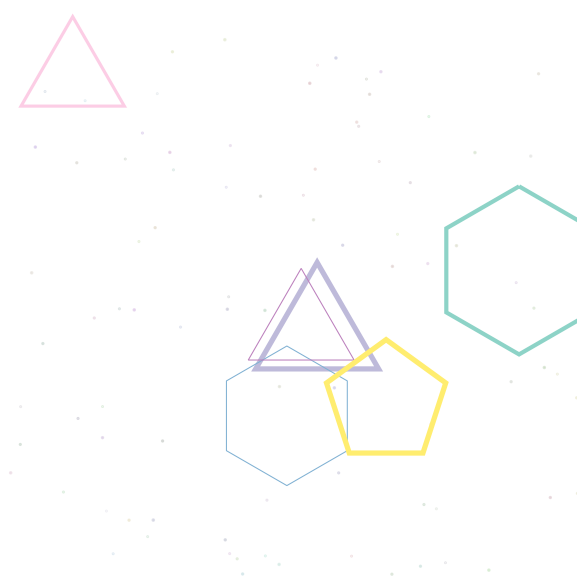[{"shape": "hexagon", "thickness": 2, "radius": 0.73, "center": [0.899, 0.531]}, {"shape": "triangle", "thickness": 2.5, "radius": 0.61, "center": [0.549, 0.422]}, {"shape": "hexagon", "thickness": 0.5, "radius": 0.6, "center": [0.497, 0.279]}, {"shape": "triangle", "thickness": 1.5, "radius": 0.52, "center": [0.126, 0.867]}, {"shape": "triangle", "thickness": 0.5, "radius": 0.53, "center": [0.522, 0.429]}, {"shape": "pentagon", "thickness": 2.5, "radius": 0.54, "center": [0.669, 0.302]}]